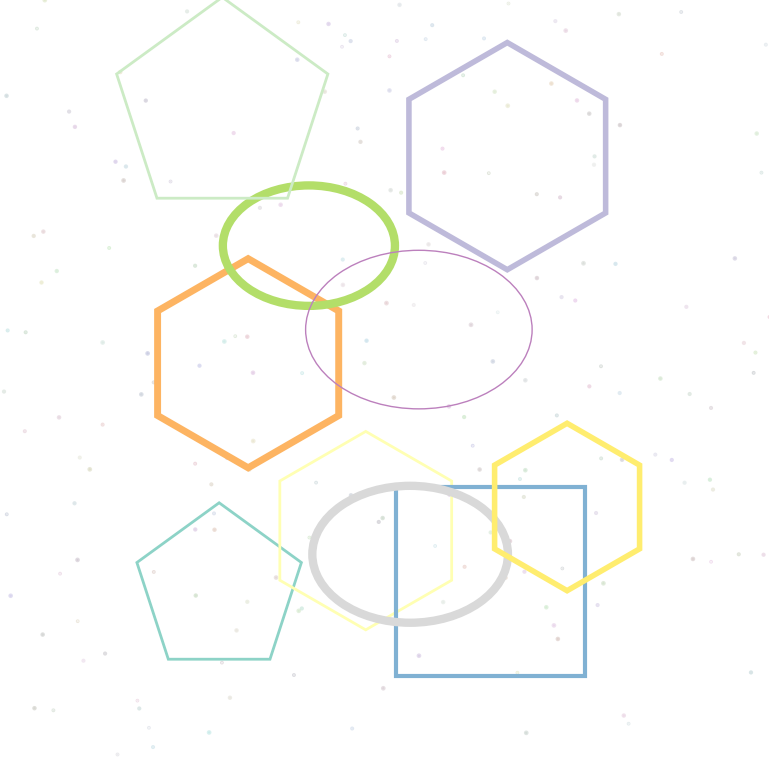[{"shape": "pentagon", "thickness": 1, "radius": 0.56, "center": [0.285, 0.235]}, {"shape": "hexagon", "thickness": 1, "radius": 0.64, "center": [0.475, 0.311]}, {"shape": "hexagon", "thickness": 2, "radius": 0.74, "center": [0.659, 0.797]}, {"shape": "square", "thickness": 1.5, "radius": 0.61, "center": [0.637, 0.244]}, {"shape": "hexagon", "thickness": 2.5, "radius": 0.68, "center": [0.322, 0.528]}, {"shape": "oval", "thickness": 3, "radius": 0.56, "center": [0.401, 0.681]}, {"shape": "oval", "thickness": 3, "radius": 0.64, "center": [0.533, 0.28]}, {"shape": "oval", "thickness": 0.5, "radius": 0.74, "center": [0.544, 0.572]}, {"shape": "pentagon", "thickness": 1, "radius": 0.72, "center": [0.289, 0.859]}, {"shape": "hexagon", "thickness": 2, "radius": 0.54, "center": [0.736, 0.342]}]